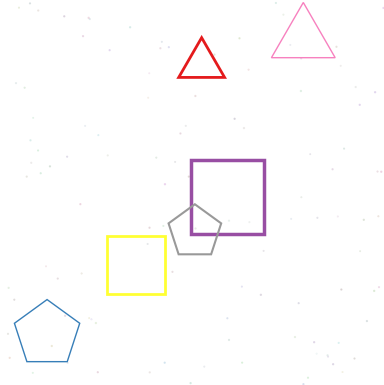[{"shape": "triangle", "thickness": 2, "radius": 0.34, "center": [0.524, 0.833]}, {"shape": "pentagon", "thickness": 1, "radius": 0.45, "center": [0.122, 0.133]}, {"shape": "square", "thickness": 2.5, "radius": 0.48, "center": [0.591, 0.489]}, {"shape": "square", "thickness": 2, "radius": 0.38, "center": [0.353, 0.311]}, {"shape": "triangle", "thickness": 1, "radius": 0.48, "center": [0.788, 0.898]}, {"shape": "pentagon", "thickness": 1.5, "radius": 0.36, "center": [0.506, 0.398]}]